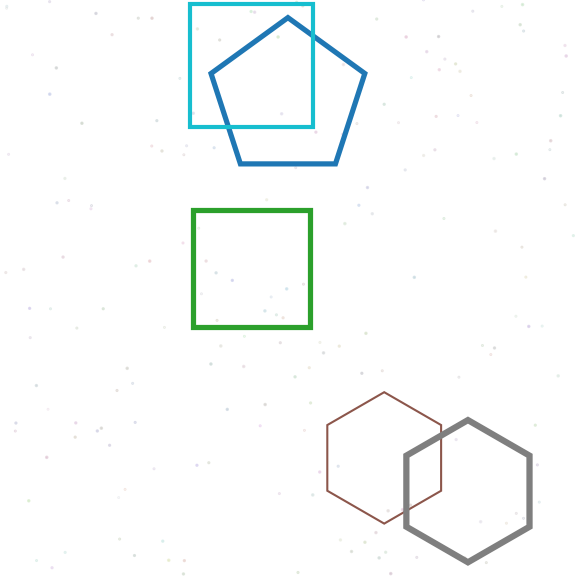[{"shape": "pentagon", "thickness": 2.5, "radius": 0.7, "center": [0.499, 0.829]}, {"shape": "square", "thickness": 2.5, "radius": 0.51, "center": [0.436, 0.535]}, {"shape": "hexagon", "thickness": 1, "radius": 0.57, "center": [0.665, 0.206]}, {"shape": "hexagon", "thickness": 3, "radius": 0.62, "center": [0.81, 0.149]}, {"shape": "square", "thickness": 2, "radius": 0.53, "center": [0.435, 0.886]}]